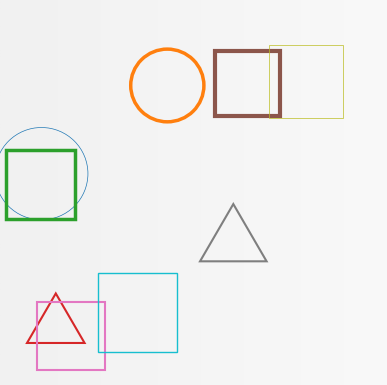[{"shape": "circle", "thickness": 0.5, "radius": 0.6, "center": [0.107, 0.549]}, {"shape": "circle", "thickness": 2.5, "radius": 0.47, "center": [0.432, 0.778]}, {"shape": "square", "thickness": 2.5, "radius": 0.45, "center": [0.105, 0.521]}, {"shape": "triangle", "thickness": 1.5, "radius": 0.43, "center": [0.144, 0.152]}, {"shape": "square", "thickness": 3, "radius": 0.42, "center": [0.639, 0.784]}, {"shape": "square", "thickness": 1.5, "radius": 0.44, "center": [0.184, 0.126]}, {"shape": "triangle", "thickness": 1.5, "radius": 0.5, "center": [0.602, 0.371]}, {"shape": "square", "thickness": 0.5, "radius": 0.47, "center": [0.79, 0.789]}, {"shape": "square", "thickness": 1, "radius": 0.51, "center": [0.355, 0.188]}]